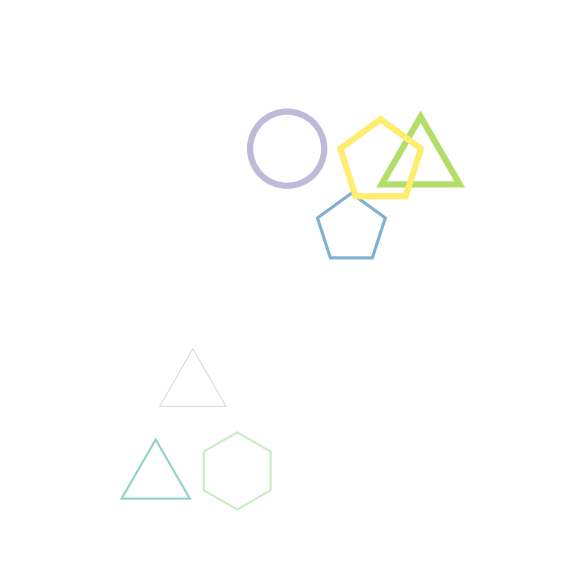[{"shape": "triangle", "thickness": 1, "radius": 0.34, "center": [0.27, 0.17]}, {"shape": "circle", "thickness": 3, "radius": 0.32, "center": [0.497, 0.742]}, {"shape": "pentagon", "thickness": 1.5, "radius": 0.31, "center": [0.608, 0.603]}, {"shape": "triangle", "thickness": 3, "radius": 0.39, "center": [0.728, 0.719]}, {"shape": "triangle", "thickness": 0.5, "radius": 0.33, "center": [0.334, 0.329]}, {"shape": "hexagon", "thickness": 1, "radius": 0.33, "center": [0.411, 0.184]}, {"shape": "pentagon", "thickness": 3, "radius": 0.37, "center": [0.659, 0.719]}]